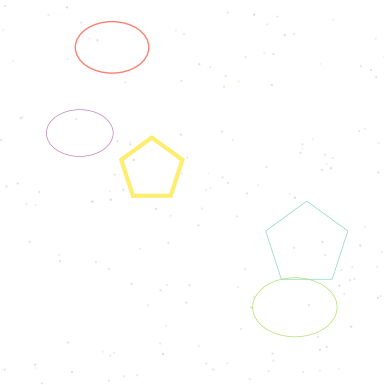[{"shape": "pentagon", "thickness": 0.5, "radius": 0.56, "center": [0.797, 0.365]}, {"shape": "oval", "thickness": 1, "radius": 0.48, "center": [0.291, 0.877]}, {"shape": "oval", "thickness": 0.5, "radius": 0.55, "center": [0.766, 0.202]}, {"shape": "oval", "thickness": 0.5, "radius": 0.43, "center": [0.207, 0.654]}, {"shape": "pentagon", "thickness": 3, "radius": 0.42, "center": [0.394, 0.559]}]